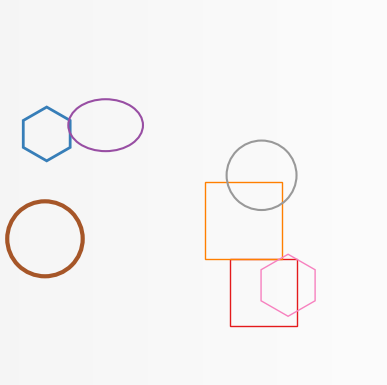[{"shape": "square", "thickness": 1, "radius": 0.44, "center": [0.68, 0.24]}, {"shape": "hexagon", "thickness": 2, "radius": 0.35, "center": [0.121, 0.652]}, {"shape": "oval", "thickness": 1.5, "radius": 0.48, "center": [0.273, 0.675]}, {"shape": "square", "thickness": 1, "radius": 0.49, "center": [0.629, 0.427]}, {"shape": "circle", "thickness": 3, "radius": 0.49, "center": [0.116, 0.38]}, {"shape": "hexagon", "thickness": 1, "radius": 0.4, "center": [0.743, 0.259]}, {"shape": "circle", "thickness": 1.5, "radius": 0.45, "center": [0.675, 0.545]}]